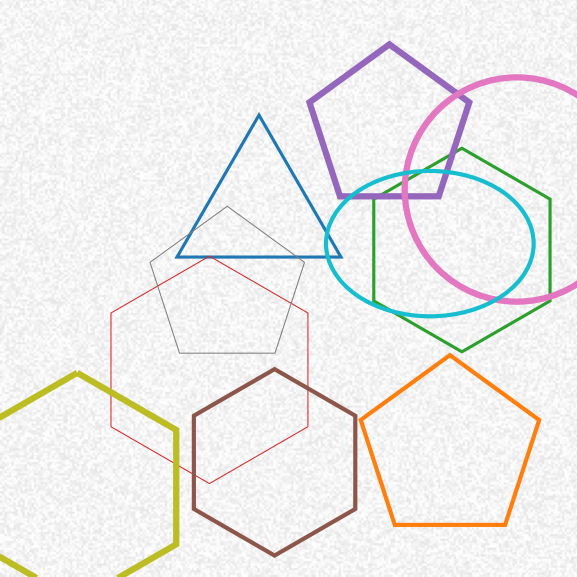[{"shape": "triangle", "thickness": 1.5, "radius": 0.82, "center": [0.448, 0.636]}, {"shape": "pentagon", "thickness": 2, "radius": 0.81, "center": [0.779, 0.222]}, {"shape": "hexagon", "thickness": 1.5, "radius": 0.88, "center": [0.8, 0.566]}, {"shape": "hexagon", "thickness": 0.5, "radius": 0.98, "center": [0.363, 0.359]}, {"shape": "pentagon", "thickness": 3, "radius": 0.73, "center": [0.674, 0.777]}, {"shape": "hexagon", "thickness": 2, "radius": 0.81, "center": [0.475, 0.199]}, {"shape": "circle", "thickness": 3, "radius": 0.97, "center": [0.895, 0.671]}, {"shape": "pentagon", "thickness": 0.5, "radius": 0.7, "center": [0.394, 0.501]}, {"shape": "hexagon", "thickness": 3, "radius": 0.99, "center": [0.134, 0.156]}, {"shape": "oval", "thickness": 2, "radius": 0.9, "center": [0.744, 0.577]}]